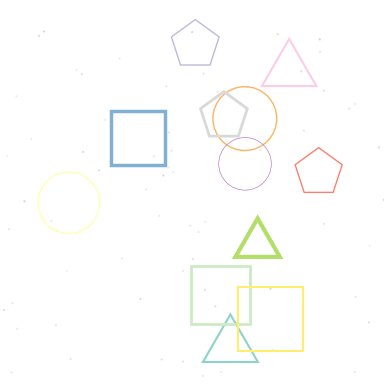[{"shape": "triangle", "thickness": 1.5, "radius": 0.41, "center": [0.598, 0.101]}, {"shape": "circle", "thickness": 1, "radius": 0.4, "center": [0.179, 0.473]}, {"shape": "pentagon", "thickness": 1, "radius": 0.33, "center": [0.507, 0.884]}, {"shape": "pentagon", "thickness": 1, "radius": 0.32, "center": [0.828, 0.552]}, {"shape": "square", "thickness": 2.5, "radius": 0.35, "center": [0.358, 0.641]}, {"shape": "circle", "thickness": 1, "radius": 0.41, "center": [0.636, 0.692]}, {"shape": "triangle", "thickness": 3, "radius": 0.33, "center": [0.669, 0.366]}, {"shape": "triangle", "thickness": 1.5, "radius": 0.41, "center": [0.751, 0.817]}, {"shape": "pentagon", "thickness": 2, "radius": 0.32, "center": [0.582, 0.698]}, {"shape": "circle", "thickness": 0.5, "radius": 0.34, "center": [0.636, 0.574]}, {"shape": "square", "thickness": 2, "radius": 0.38, "center": [0.572, 0.234]}, {"shape": "square", "thickness": 1.5, "radius": 0.42, "center": [0.703, 0.172]}]